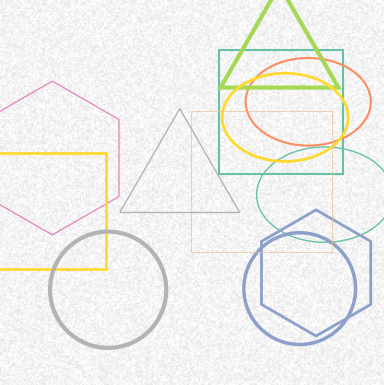[{"shape": "square", "thickness": 1.5, "radius": 0.8, "center": [0.729, 0.71]}, {"shape": "oval", "thickness": 1, "radius": 0.88, "center": [0.843, 0.494]}, {"shape": "oval", "thickness": 1.5, "radius": 0.81, "center": [0.801, 0.736]}, {"shape": "circle", "thickness": 2.5, "radius": 0.73, "center": [0.778, 0.25]}, {"shape": "hexagon", "thickness": 2, "radius": 0.82, "center": [0.821, 0.291]}, {"shape": "hexagon", "thickness": 1, "radius": 1.0, "center": [0.136, 0.59]}, {"shape": "triangle", "thickness": 3, "radius": 0.88, "center": [0.726, 0.861]}, {"shape": "square", "thickness": 2, "radius": 0.75, "center": [0.125, 0.452]}, {"shape": "oval", "thickness": 2, "radius": 0.82, "center": [0.741, 0.695]}, {"shape": "square", "thickness": 0.5, "radius": 0.91, "center": [0.68, 0.529]}, {"shape": "triangle", "thickness": 1, "radius": 0.9, "center": [0.467, 0.538]}, {"shape": "circle", "thickness": 3, "radius": 0.75, "center": [0.281, 0.247]}]